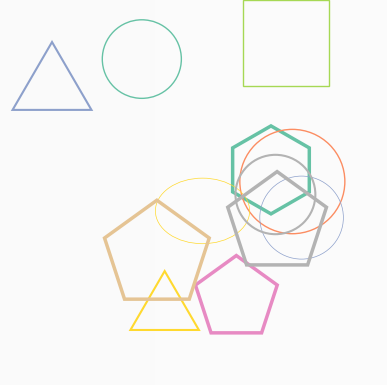[{"shape": "circle", "thickness": 1, "radius": 0.51, "center": [0.366, 0.847]}, {"shape": "hexagon", "thickness": 2.5, "radius": 0.57, "center": [0.699, 0.559]}, {"shape": "circle", "thickness": 1, "radius": 0.68, "center": [0.754, 0.528]}, {"shape": "circle", "thickness": 0.5, "radius": 0.54, "center": [0.778, 0.435]}, {"shape": "triangle", "thickness": 1.5, "radius": 0.59, "center": [0.134, 0.773]}, {"shape": "pentagon", "thickness": 2.5, "radius": 0.55, "center": [0.61, 0.225]}, {"shape": "square", "thickness": 1, "radius": 0.56, "center": [0.738, 0.889]}, {"shape": "oval", "thickness": 0.5, "radius": 0.61, "center": [0.523, 0.452]}, {"shape": "triangle", "thickness": 1.5, "radius": 0.51, "center": [0.425, 0.194]}, {"shape": "pentagon", "thickness": 2.5, "radius": 0.71, "center": [0.405, 0.338]}, {"shape": "circle", "thickness": 1.5, "radius": 0.52, "center": [0.711, 0.495]}, {"shape": "pentagon", "thickness": 2.5, "radius": 0.67, "center": [0.715, 0.42]}]